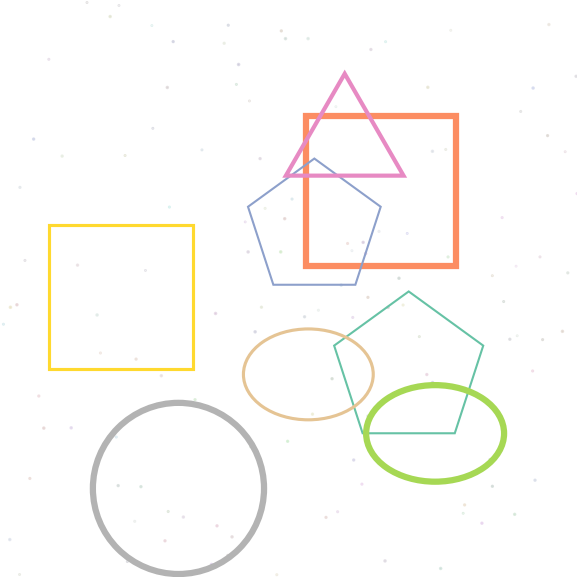[{"shape": "pentagon", "thickness": 1, "radius": 0.68, "center": [0.708, 0.359]}, {"shape": "square", "thickness": 3, "radius": 0.65, "center": [0.66, 0.669]}, {"shape": "pentagon", "thickness": 1, "radius": 0.6, "center": [0.544, 0.604]}, {"shape": "triangle", "thickness": 2, "radius": 0.59, "center": [0.597, 0.754]}, {"shape": "oval", "thickness": 3, "radius": 0.6, "center": [0.753, 0.249]}, {"shape": "square", "thickness": 1.5, "radius": 0.62, "center": [0.21, 0.484]}, {"shape": "oval", "thickness": 1.5, "radius": 0.56, "center": [0.534, 0.351]}, {"shape": "circle", "thickness": 3, "radius": 0.74, "center": [0.309, 0.153]}]